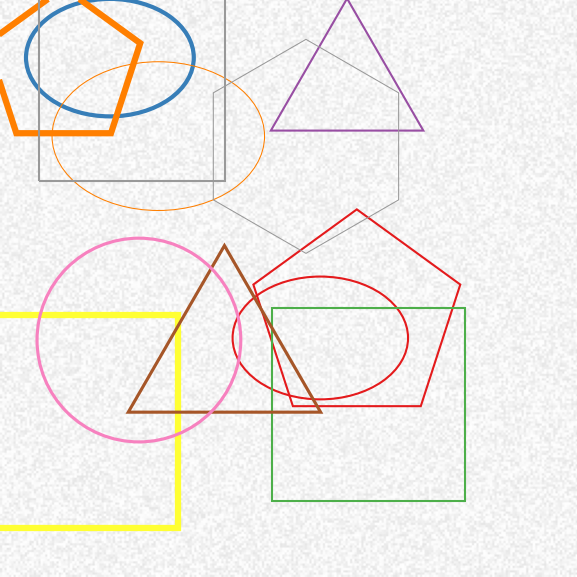[{"shape": "pentagon", "thickness": 1, "radius": 0.94, "center": [0.618, 0.448]}, {"shape": "oval", "thickness": 1, "radius": 0.76, "center": [0.555, 0.414]}, {"shape": "oval", "thickness": 2, "radius": 0.73, "center": [0.19, 0.899]}, {"shape": "square", "thickness": 1, "radius": 0.84, "center": [0.639, 0.298]}, {"shape": "triangle", "thickness": 1, "radius": 0.76, "center": [0.601, 0.849]}, {"shape": "oval", "thickness": 0.5, "radius": 0.92, "center": [0.274, 0.763]}, {"shape": "pentagon", "thickness": 3, "radius": 0.7, "center": [0.11, 0.881]}, {"shape": "square", "thickness": 3, "radius": 0.92, "center": [0.124, 0.269]}, {"shape": "triangle", "thickness": 1.5, "radius": 0.96, "center": [0.389, 0.382]}, {"shape": "circle", "thickness": 1.5, "radius": 0.88, "center": [0.241, 0.41]}, {"shape": "hexagon", "thickness": 0.5, "radius": 0.93, "center": [0.53, 0.746]}, {"shape": "square", "thickness": 1, "radius": 0.81, "center": [0.229, 0.847]}]